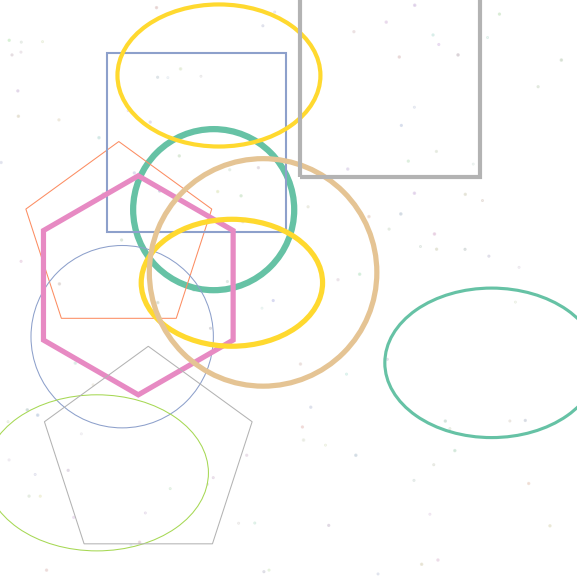[{"shape": "oval", "thickness": 1.5, "radius": 0.92, "center": [0.851, 0.371]}, {"shape": "circle", "thickness": 3, "radius": 0.7, "center": [0.37, 0.636]}, {"shape": "pentagon", "thickness": 0.5, "radius": 0.85, "center": [0.206, 0.585]}, {"shape": "square", "thickness": 1, "radius": 0.78, "center": [0.34, 0.753]}, {"shape": "circle", "thickness": 0.5, "radius": 0.79, "center": [0.212, 0.416]}, {"shape": "hexagon", "thickness": 2.5, "radius": 0.95, "center": [0.239, 0.505]}, {"shape": "oval", "thickness": 0.5, "radius": 0.97, "center": [0.168, 0.18]}, {"shape": "oval", "thickness": 2, "radius": 0.88, "center": [0.379, 0.868]}, {"shape": "oval", "thickness": 2.5, "radius": 0.79, "center": [0.402, 0.51]}, {"shape": "circle", "thickness": 2.5, "radius": 0.98, "center": [0.456, 0.527]}, {"shape": "square", "thickness": 2, "radius": 0.78, "center": [0.675, 0.849]}, {"shape": "pentagon", "thickness": 0.5, "radius": 0.95, "center": [0.257, 0.21]}]